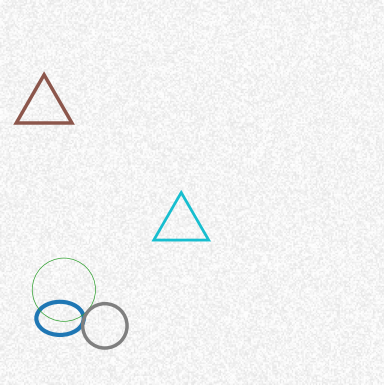[{"shape": "oval", "thickness": 3, "radius": 0.31, "center": [0.156, 0.173]}, {"shape": "circle", "thickness": 0.5, "radius": 0.41, "center": [0.166, 0.247]}, {"shape": "triangle", "thickness": 2.5, "radius": 0.42, "center": [0.115, 0.722]}, {"shape": "circle", "thickness": 2.5, "radius": 0.29, "center": [0.272, 0.154]}, {"shape": "triangle", "thickness": 2, "radius": 0.41, "center": [0.471, 0.418]}]